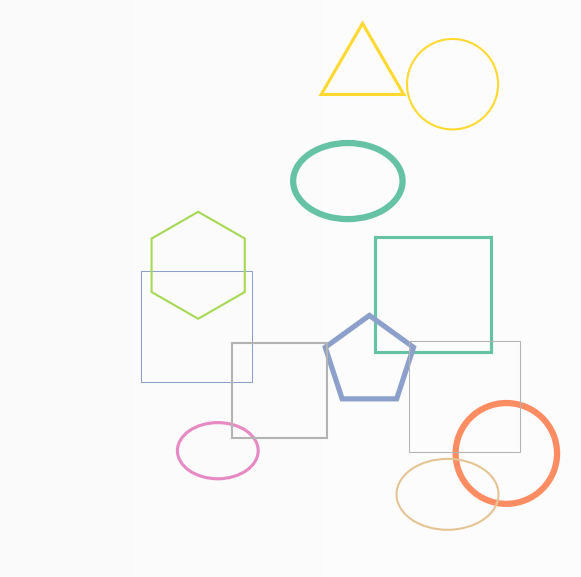[{"shape": "square", "thickness": 1.5, "radius": 0.5, "center": [0.745, 0.489]}, {"shape": "oval", "thickness": 3, "radius": 0.47, "center": [0.598, 0.686]}, {"shape": "circle", "thickness": 3, "radius": 0.44, "center": [0.871, 0.214]}, {"shape": "pentagon", "thickness": 2.5, "radius": 0.4, "center": [0.636, 0.373]}, {"shape": "square", "thickness": 0.5, "radius": 0.48, "center": [0.338, 0.434]}, {"shape": "oval", "thickness": 1.5, "radius": 0.35, "center": [0.375, 0.219]}, {"shape": "hexagon", "thickness": 1, "radius": 0.46, "center": [0.341, 0.54]}, {"shape": "circle", "thickness": 1, "radius": 0.39, "center": [0.779, 0.853]}, {"shape": "triangle", "thickness": 1.5, "radius": 0.41, "center": [0.624, 0.877]}, {"shape": "oval", "thickness": 1, "radius": 0.44, "center": [0.77, 0.143]}, {"shape": "square", "thickness": 0.5, "radius": 0.48, "center": [0.799, 0.312]}, {"shape": "square", "thickness": 1, "radius": 0.41, "center": [0.481, 0.323]}]